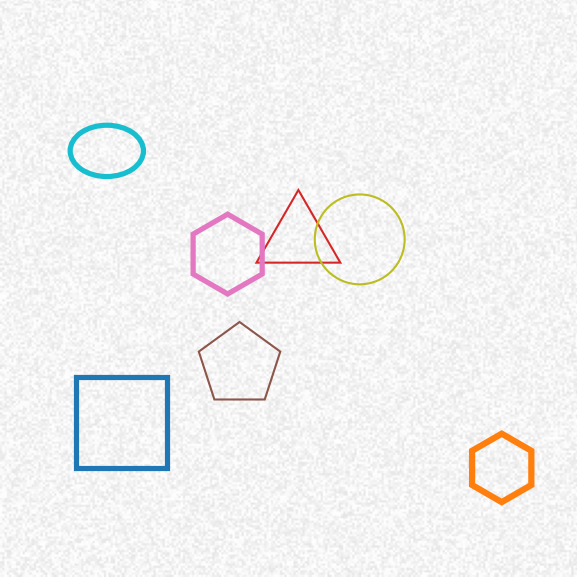[{"shape": "square", "thickness": 2.5, "radius": 0.39, "center": [0.211, 0.267]}, {"shape": "hexagon", "thickness": 3, "radius": 0.3, "center": [0.869, 0.189]}, {"shape": "triangle", "thickness": 1, "radius": 0.42, "center": [0.517, 0.586]}, {"shape": "pentagon", "thickness": 1, "radius": 0.37, "center": [0.415, 0.367]}, {"shape": "hexagon", "thickness": 2.5, "radius": 0.35, "center": [0.394, 0.559]}, {"shape": "circle", "thickness": 1, "radius": 0.39, "center": [0.623, 0.585]}, {"shape": "oval", "thickness": 2.5, "radius": 0.32, "center": [0.185, 0.738]}]